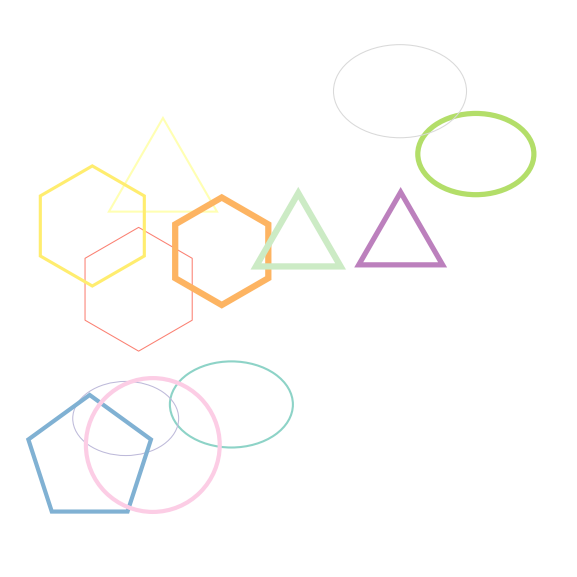[{"shape": "oval", "thickness": 1, "radius": 0.53, "center": [0.401, 0.299]}, {"shape": "triangle", "thickness": 1, "radius": 0.54, "center": [0.282, 0.687]}, {"shape": "oval", "thickness": 0.5, "radius": 0.46, "center": [0.218, 0.274]}, {"shape": "hexagon", "thickness": 0.5, "radius": 0.54, "center": [0.24, 0.498]}, {"shape": "pentagon", "thickness": 2, "radius": 0.56, "center": [0.155, 0.204]}, {"shape": "hexagon", "thickness": 3, "radius": 0.47, "center": [0.384, 0.564]}, {"shape": "oval", "thickness": 2.5, "radius": 0.5, "center": [0.824, 0.732]}, {"shape": "circle", "thickness": 2, "radius": 0.58, "center": [0.265, 0.229]}, {"shape": "oval", "thickness": 0.5, "radius": 0.58, "center": [0.693, 0.841]}, {"shape": "triangle", "thickness": 2.5, "radius": 0.42, "center": [0.694, 0.582]}, {"shape": "triangle", "thickness": 3, "radius": 0.42, "center": [0.516, 0.58]}, {"shape": "hexagon", "thickness": 1.5, "radius": 0.52, "center": [0.16, 0.608]}]